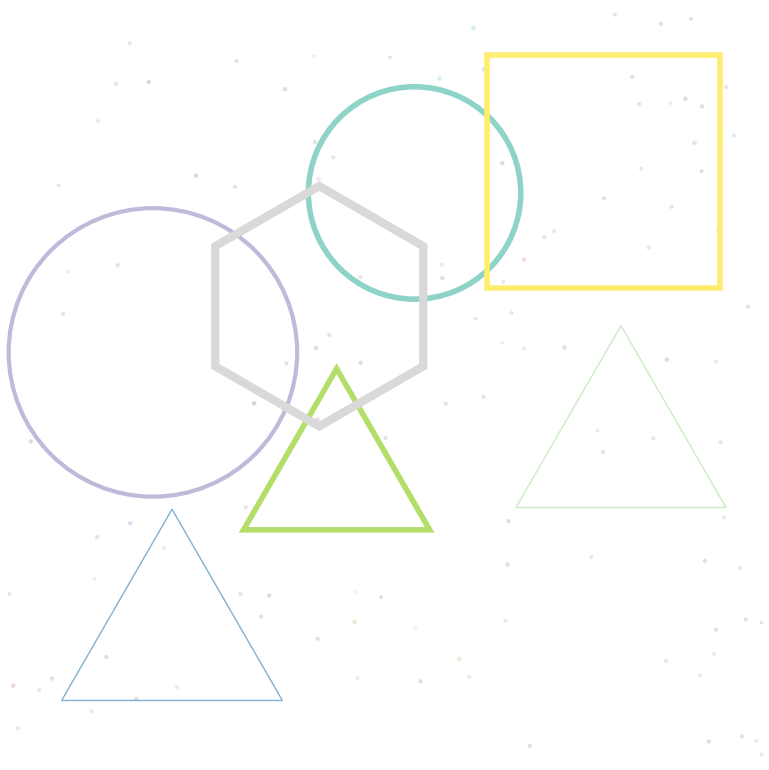[{"shape": "circle", "thickness": 2, "radius": 0.69, "center": [0.538, 0.749]}, {"shape": "circle", "thickness": 1.5, "radius": 0.94, "center": [0.199, 0.542]}, {"shape": "triangle", "thickness": 0.5, "radius": 0.83, "center": [0.223, 0.173]}, {"shape": "triangle", "thickness": 2, "radius": 0.7, "center": [0.437, 0.382]}, {"shape": "hexagon", "thickness": 3, "radius": 0.78, "center": [0.415, 0.602]}, {"shape": "triangle", "thickness": 0.5, "radius": 0.79, "center": [0.806, 0.42]}, {"shape": "square", "thickness": 2, "radius": 0.76, "center": [0.783, 0.778]}]